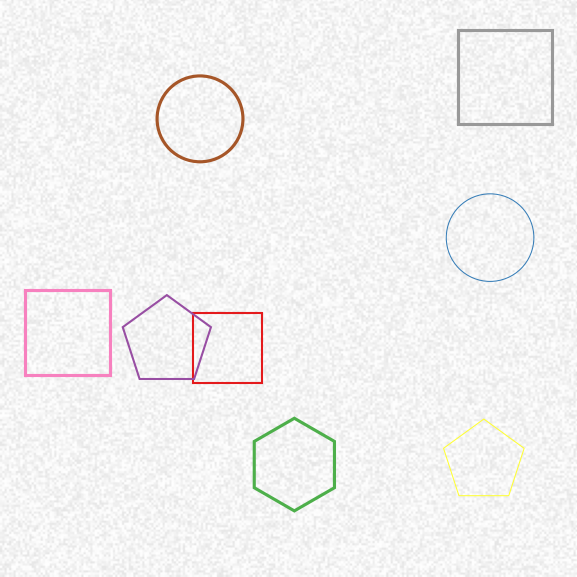[{"shape": "square", "thickness": 1, "radius": 0.3, "center": [0.394, 0.397]}, {"shape": "circle", "thickness": 0.5, "radius": 0.38, "center": [0.849, 0.588]}, {"shape": "hexagon", "thickness": 1.5, "radius": 0.4, "center": [0.51, 0.195]}, {"shape": "pentagon", "thickness": 1, "radius": 0.4, "center": [0.289, 0.408]}, {"shape": "pentagon", "thickness": 0.5, "radius": 0.37, "center": [0.838, 0.2]}, {"shape": "circle", "thickness": 1.5, "radius": 0.37, "center": [0.346, 0.793]}, {"shape": "square", "thickness": 1.5, "radius": 0.37, "center": [0.117, 0.423]}, {"shape": "square", "thickness": 1.5, "radius": 0.41, "center": [0.874, 0.866]}]